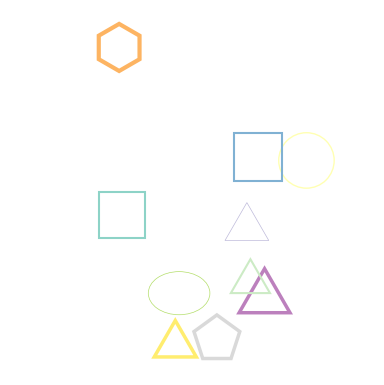[{"shape": "square", "thickness": 1.5, "radius": 0.3, "center": [0.316, 0.441]}, {"shape": "circle", "thickness": 1, "radius": 0.36, "center": [0.796, 0.583]}, {"shape": "triangle", "thickness": 0.5, "radius": 0.33, "center": [0.641, 0.408]}, {"shape": "square", "thickness": 1.5, "radius": 0.31, "center": [0.669, 0.592]}, {"shape": "hexagon", "thickness": 3, "radius": 0.31, "center": [0.309, 0.877]}, {"shape": "oval", "thickness": 0.5, "radius": 0.4, "center": [0.465, 0.238]}, {"shape": "pentagon", "thickness": 2.5, "radius": 0.31, "center": [0.563, 0.119]}, {"shape": "triangle", "thickness": 2.5, "radius": 0.38, "center": [0.687, 0.226]}, {"shape": "triangle", "thickness": 1.5, "radius": 0.29, "center": [0.65, 0.268]}, {"shape": "triangle", "thickness": 2.5, "radius": 0.32, "center": [0.455, 0.104]}]